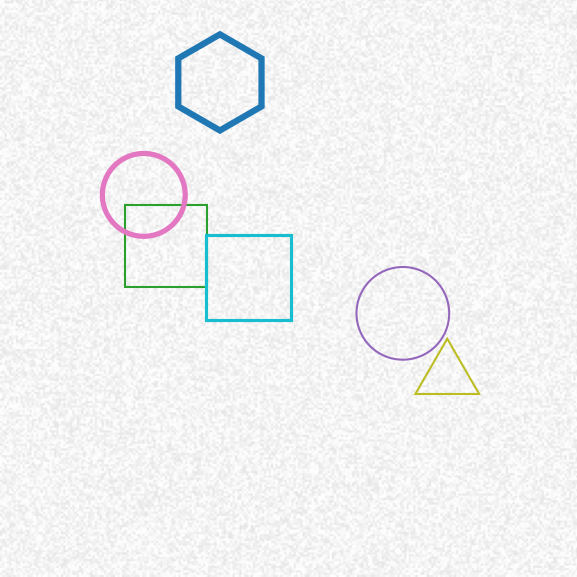[{"shape": "hexagon", "thickness": 3, "radius": 0.42, "center": [0.381, 0.856]}, {"shape": "square", "thickness": 1, "radius": 0.36, "center": [0.287, 0.573]}, {"shape": "circle", "thickness": 1, "radius": 0.4, "center": [0.698, 0.457]}, {"shape": "circle", "thickness": 2.5, "radius": 0.36, "center": [0.249, 0.662]}, {"shape": "triangle", "thickness": 1, "radius": 0.32, "center": [0.774, 0.349]}, {"shape": "square", "thickness": 1.5, "radius": 0.37, "center": [0.431, 0.518]}]